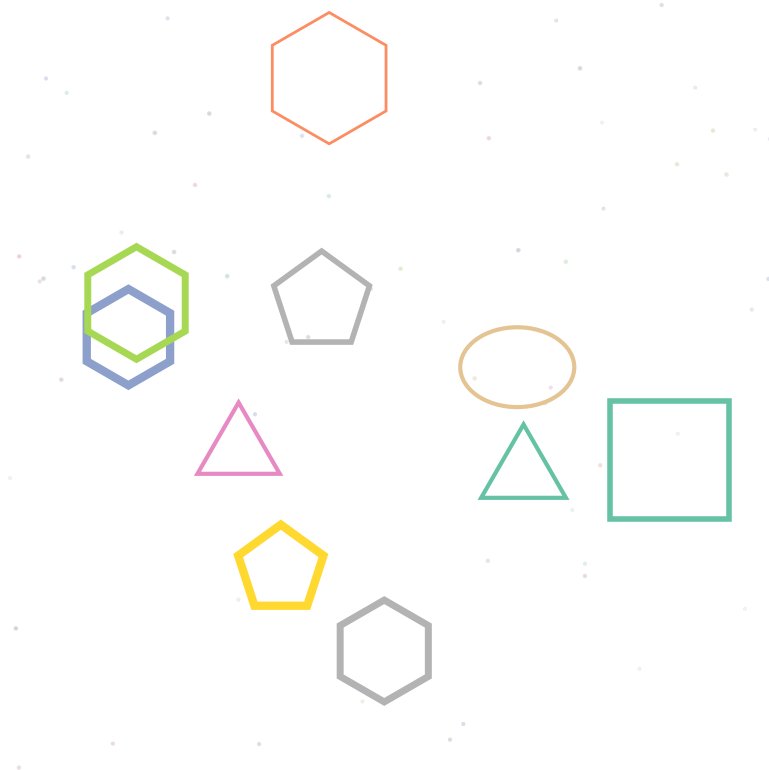[{"shape": "triangle", "thickness": 1.5, "radius": 0.32, "center": [0.68, 0.385]}, {"shape": "square", "thickness": 2, "radius": 0.39, "center": [0.869, 0.403]}, {"shape": "hexagon", "thickness": 1, "radius": 0.43, "center": [0.427, 0.899]}, {"shape": "hexagon", "thickness": 3, "radius": 0.31, "center": [0.167, 0.562]}, {"shape": "triangle", "thickness": 1.5, "radius": 0.31, "center": [0.31, 0.416]}, {"shape": "hexagon", "thickness": 2.5, "radius": 0.37, "center": [0.177, 0.606]}, {"shape": "pentagon", "thickness": 3, "radius": 0.29, "center": [0.365, 0.26]}, {"shape": "oval", "thickness": 1.5, "radius": 0.37, "center": [0.672, 0.523]}, {"shape": "pentagon", "thickness": 2, "radius": 0.33, "center": [0.418, 0.609]}, {"shape": "hexagon", "thickness": 2.5, "radius": 0.33, "center": [0.499, 0.155]}]